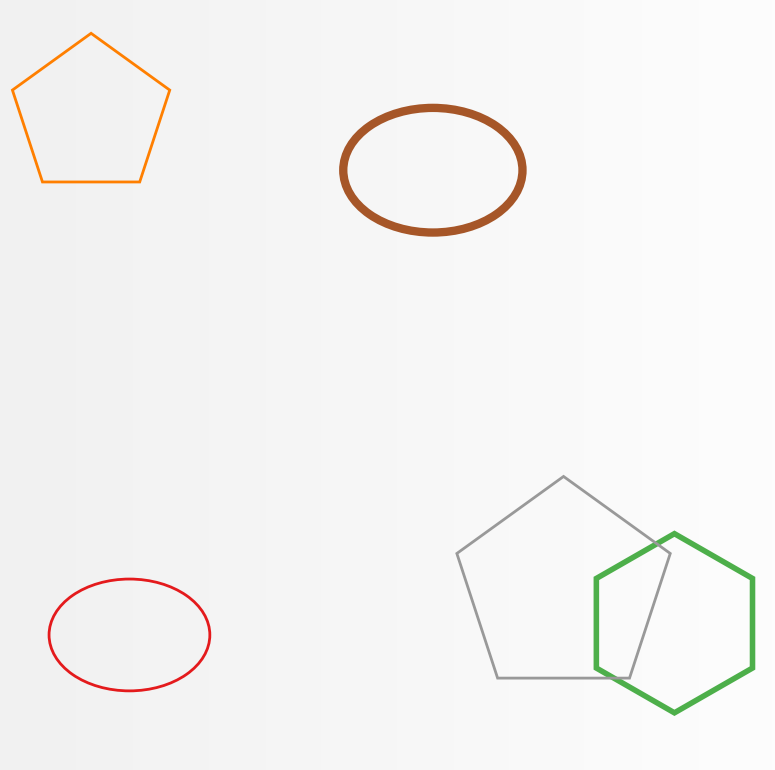[{"shape": "oval", "thickness": 1, "radius": 0.52, "center": [0.167, 0.175]}, {"shape": "hexagon", "thickness": 2, "radius": 0.58, "center": [0.87, 0.191]}, {"shape": "pentagon", "thickness": 1, "radius": 0.53, "center": [0.118, 0.85]}, {"shape": "oval", "thickness": 3, "radius": 0.58, "center": [0.559, 0.779]}, {"shape": "pentagon", "thickness": 1, "radius": 0.72, "center": [0.727, 0.236]}]